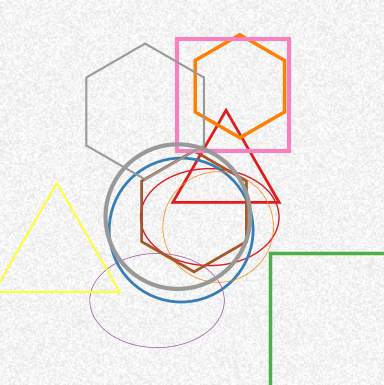[{"shape": "triangle", "thickness": 2, "radius": 0.8, "center": [0.587, 0.554]}, {"shape": "oval", "thickness": 1, "radius": 0.9, "center": [0.545, 0.436]}, {"shape": "circle", "thickness": 2, "radius": 0.93, "center": [0.471, 0.402]}, {"shape": "square", "thickness": 2.5, "radius": 0.87, "center": [0.877, 0.167]}, {"shape": "oval", "thickness": 0.5, "radius": 0.87, "center": [0.408, 0.219]}, {"shape": "hexagon", "thickness": 2.5, "radius": 0.67, "center": [0.623, 0.776]}, {"shape": "circle", "thickness": 0.5, "radius": 0.72, "center": [0.567, 0.41]}, {"shape": "triangle", "thickness": 1.5, "radius": 0.94, "center": [0.148, 0.336]}, {"shape": "hexagon", "thickness": 2, "radius": 0.79, "center": [0.504, 0.451]}, {"shape": "square", "thickness": 3, "radius": 0.73, "center": [0.606, 0.753]}, {"shape": "hexagon", "thickness": 1.5, "radius": 0.88, "center": [0.377, 0.71]}, {"shape": "circle", "thickness": 3, "radius": 0.94, "center": [0.462, 0.437]}]